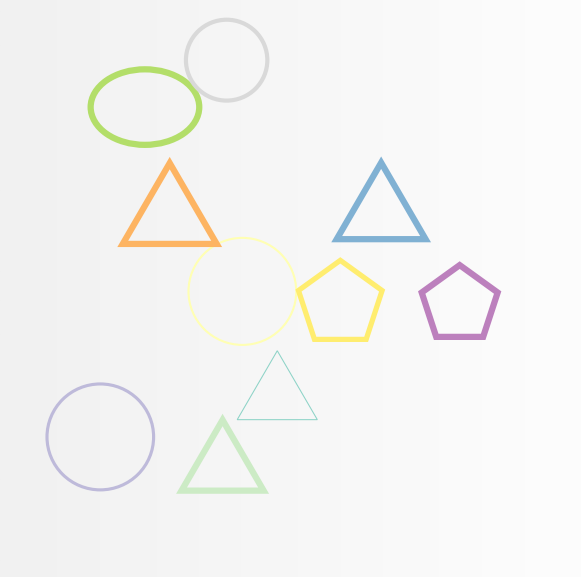[{"shape": "triangle", "thickness": 0.5, "radius": 0.4, "center": [0.477, 0.312]}, {"shape": "circle", "thickness": 1, "radius": 0.46, "center": [0.417, 0.495]}, {"shape": "circle", "thickness": 1.5, "radius": 0.46, "center": [0.173, 0.243]}, {"shape": "triangle", "thickness": 3, "radius": 0.44, "center": [0.656, 0.629]}, {"shape": "triangle", "thickness": 3, "radius": 0.47, "center": [0.292, 0.623]}, {"shape": "oval", "thickness": 3, "radius": 0.47, "center": [0.249, 0.814]}, {"shape": "circle", "thickness": 2, "radius": 0.35, "center": [0.39, 0.895]}, {"shape": "pentagon", "thickness": 3, "radius": 0.34, "center": [0.791, 0.471]}, {"shape": "triangle", "thickness": 3, "radius": 0.41, "center": [0.383, 0.19]}, {"shape": "pentagon", "thickness": 2.5, "radius": 0.38, "center": [0.585, 0.473]}]